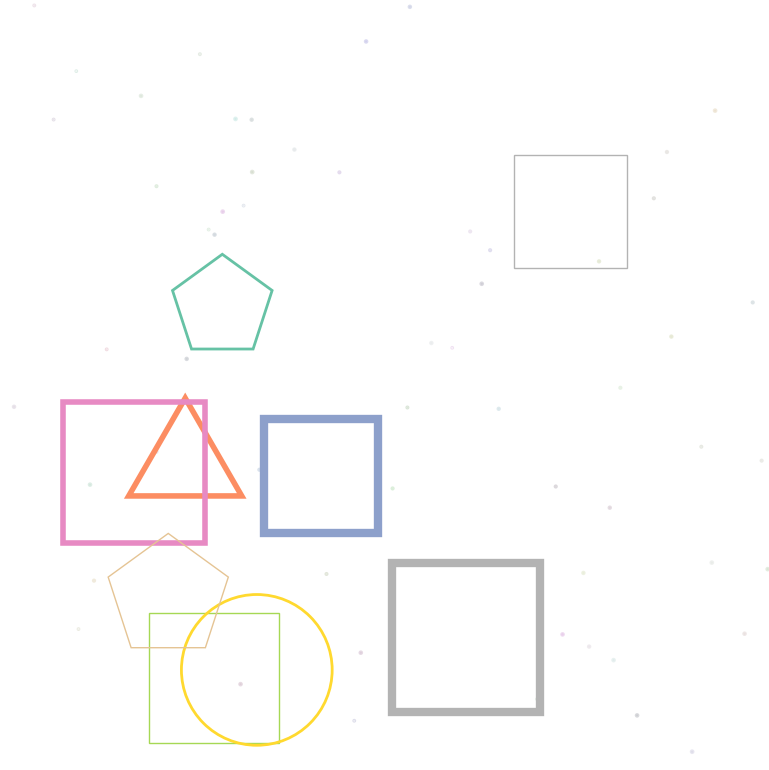[{"shape": "pentagon", "thickness": 1, "radius": 0.34, "center": [0.289, 0.602]}, {"shape": "triangle", "thickness": 2, "radius": 0.42, "center": [0.241, 0.398]}, {"shape": "square", "thickness": 3, "radius": 0.37, "center": [0.417, 0.382]}, {"shape": "square", "thickness": 2, "radius": 0.46, "center": [0.174, 0.386]}, {"shape": "square", "thickness": 0.5, "radius": 0.42, "center": [0.278, 0.12]}, {"shape": "circle", "thickness": 1, "radius": 0.49, "center": [0.334, 0.13]}, {"shape": "pentagon", "thickness": 0.5, "radius": 0.41, "center": [0.219, 0.225]}, {"shape": "square", "thickness": 3, "radius": 0.48, "center": [0.605, 0.173]}, {"shape": "square", "thickness": 0.5, "radius": 0.36, "center": [0.741, 0.725]}]